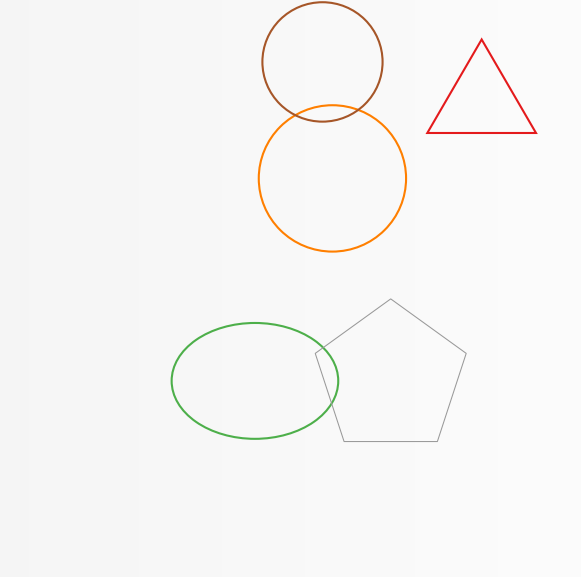[{"shape": "triangle", "thickness": 1, "radius": 0.54, "center": [0.829, 0.823]}, {"shape": "oval", "thickness": 1, "radius": 0.72, "center": [0.439, 0.34]}, {"shape": "circle", "thickness": 1, "radius": 0.63, "center": [0.572, 0.69]}, {"shape": "circle", "thickness": 1, "radius": 0.52, "center": [0.555, 0.892]}, {"shape": "pentagon", "thickness": 0.5, "radius": 0.68, "center": [0.672, 0.345]}]